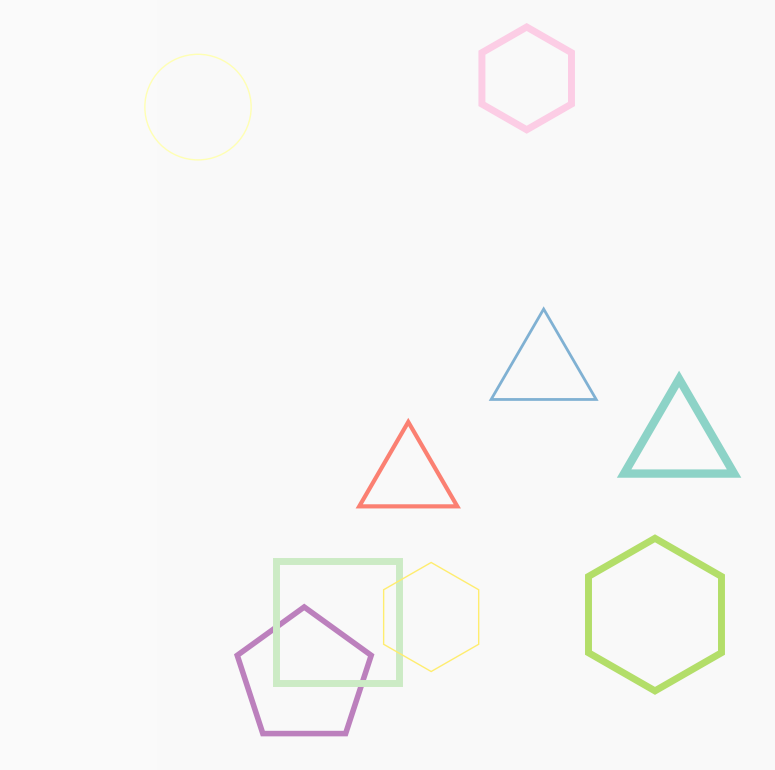[{"shape": "triangle", "thickness": 3, "radius": 0.41, "center": [0.876, 0.426]}, {"shape": "circle", "thickness": 0.5, "radius": 0.34, "center": [0.255, 0.861]}, {"shape": "triangle", "thickness": 1.5, "radius": 0.37, "center": [0.527, 0.379]}, {"shape": "triangle", "thickness": 1, "radius": 0.39, "center": [0.701, 0.52]}, {"shape": "hexagon", "thickness": 2.5, "radius": 0.5, "center": [0.845, 0.202]}, {"shape": "hexagon", "thickness": 2.5, "radius": 0.33, "center": [0.68, 0.898]}, {"shape": "pentagon", "thickness": 2, "radius": 0.45, "center": [0.393, 0.121]}, {"shape": "square", "thickness": 2.5, "radius": 0.4, "center": [0.436, 0.192]}, {"shape": "hexagon", "thickness": 0.5, "radius": 0.35, "center": [0.556, 0.199]}]